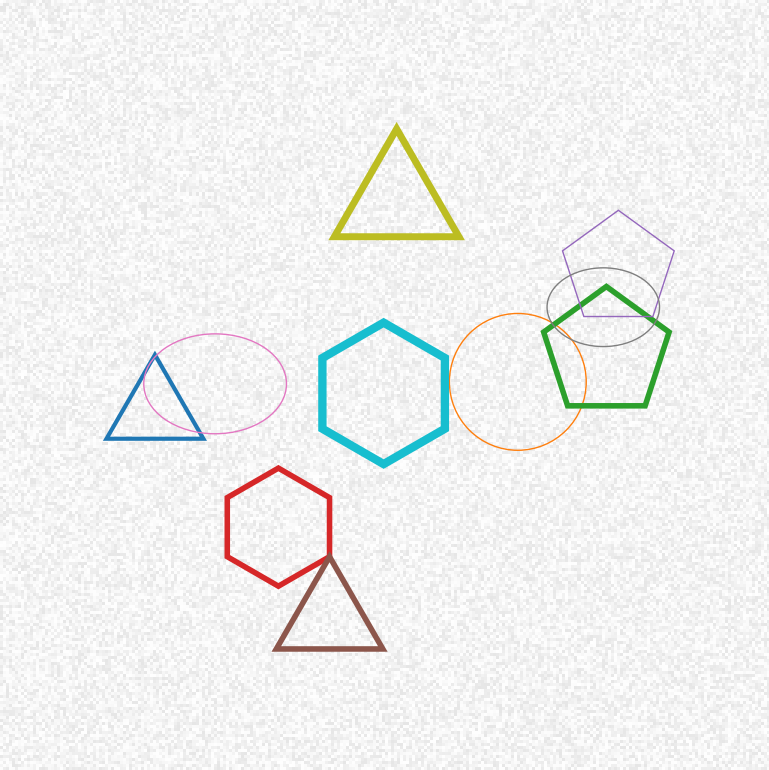[{"shape": "triangle", "thickness": 1.5, "radius": 0.36, "center": [0.201, 0.467]}, {"shape": "circle", "thickness": 0.5, "radius": 0.44, "center": [0.672, 0.504]}, {"shape": "pentagon", "thickness": 2, "radius": 0.43, "center": [0.788, 0.542]}, {"shape": "hexagon", "thickness": 2, "radius": 0.38, "center": [0.362, 0.315]}, {"shape": "pentagon", "thickness": 0.5, "radius": 0.38, "center": [0.803, 0.651]}, {"shape": "triangle", "thickness": 2, "radius": 0.4, "center": [0.428, 0.197]}, {"shape": "oval", "thickness": 0.5, "radius": 0.46, "center": [0.279, 0.502]}, {"shape": "oval", "thickness": 0.5, "radius": 0.37, "center": [0.783, 0.601]}, {"shape": "triangle", "thickness": 2.5, "radius": 0.47, "center": [0.515, 0.739]}, {"shape": "hexagon", "thickness": 3, "radius": 0.46, "center": [0.498, 0.489]}]